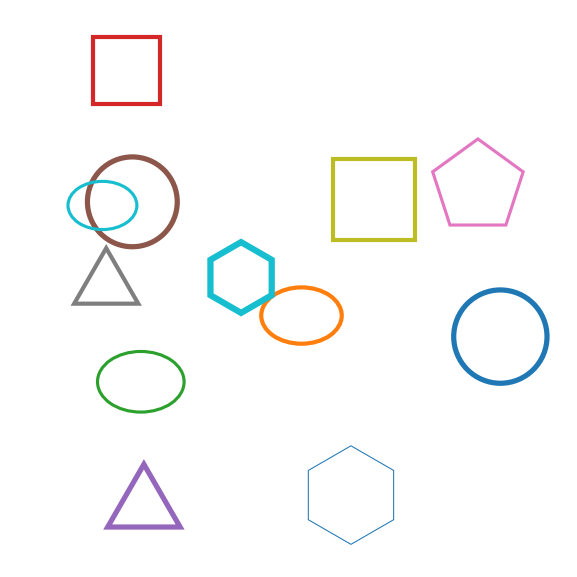[{"shape": "circle", "thickness": 2.5, "radius": 0.4, "center": [0.866, 0.416]}, {"shape": "hexagon", "thickness": 0.5, "radius": 0.43, "center": [0.608, 0.142]}, {"shape": "oval", "thickness": 2, "radius": 0.35, "center": [0.522, 0.453]}, {"shape": "oval", "thickness": 1.5, "radius": 0.37, "center": [0.244, 0.338]}, {"shape": "square", "thickness": 2, "radius": 0.29, "center": [0.219, 0.877]}, {"shape": "triangle", "thickness": 2.5, "radius": 0.36, "center": [0.249, 0.123]}, {"shape": "circle", "thickness": 2.5, "radius": 0.39, "center": [0.229, 0.65]}, {"shape": "pentagon", "thickness": 1.5, "radius": 0.41, "center": [0.828, 0.676]}, {"shape": "triangle", "thickness": 2, "radius": 0.32, "center": [0.184, 0.505]}, {"shape": "square", "thickness": 2, "radius": 0.35, "center": [0.648, 0.654]}, {"shape": "oval", "thickness": 1.5, "radius": 0.3, "center": [0.177, 0.643]}, {"shape": "hexagon", "thickness": 3, "radius": 0.31, "center": [0.417, 0.519]}]